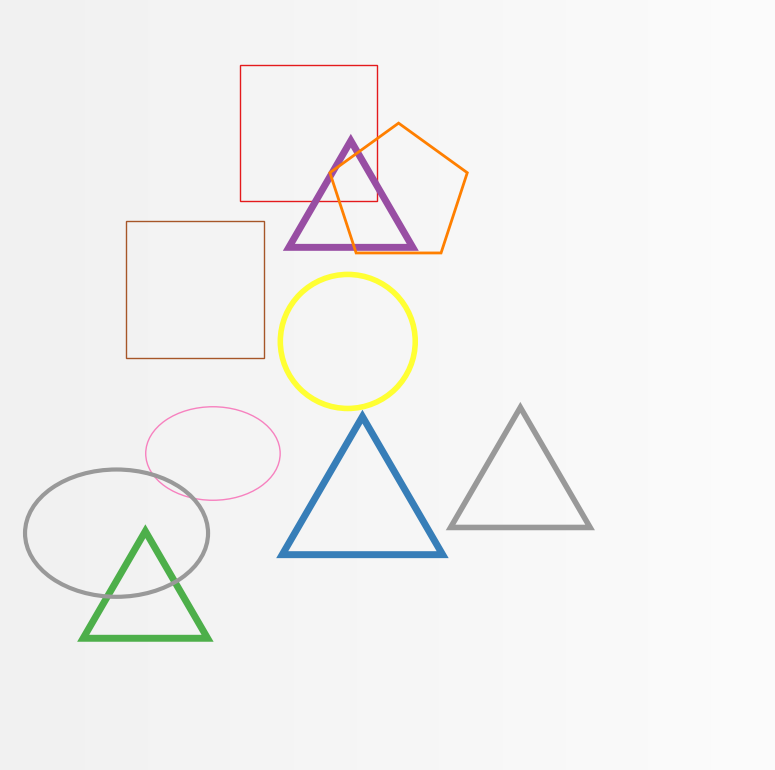[{"shape": "square", "thickness": 0.5, "radius": 0.44, "center": [0.398, 0.827]}, {"shape": "triangle", "thickness": 2.5, "radius": 0.6, "center": [0.468, 0.339]}, {"shape": "triangle", "thickness": 2.5, "radius": 0.46, "center": [0.188, 0.217]}, {"shape": "triangle", "thickness": 2.5, "radius": 0.46, "center": [0.453, 0.725]}, {"shape": "pentagon", "thickness": 1, "radius": 0.47, "center": [0.514, 0.747]}, {"shape": "circle", "thickness": 2, "radius": 0.44, "center": [0.449, 0.557]}, {"shape": "square", "thickness": 0.5, "radius": 0.44, "center": [0.252, 0.624]}, {"shape": "oval", "thickness": 0.5, "radius": 0.43, "center": [0.275, 0.411]}, {"shape": "oval", "thickness": 1.5, "radius": 0.59, "center": [0.15, 0.308]}, {"shape": "triangle", "thickness": 2, "radius": 0.52, "center": [0.671, 0.367]}]